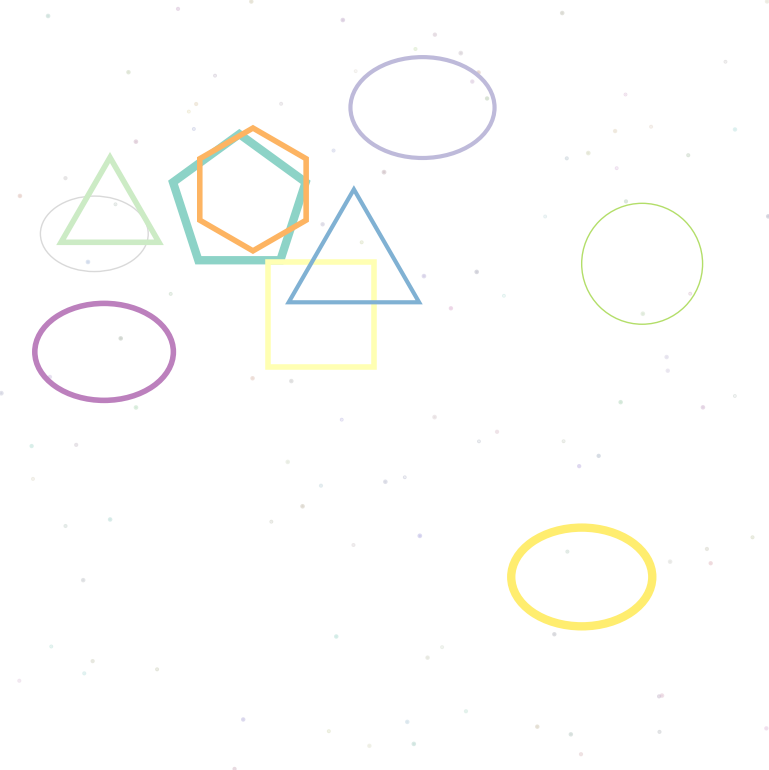[{"shape": "pentagon", "thickness": 3, "radius": 0.45, "center": [0.311, 0.735]}, {"shape": "square", "thickness": 2, "radius": 0.34, "center": [0.417, 0.592]}, {"shape": "oval", "thickness": 1.5, "radius": 0.47, "center": [0.549, 0.86]}, {"shape": "triangle", "thickness": 1.5, "radius": 0.49, "center": [0.46, 0.656]}, {"shape": "hexagon", "thickness": 2, "radius": 0.4, "center": [0.329, 0.754]}, {"shape": "circle", "thickness": 0.5, "radius": 0.39, "center": [0.834, 0.657]}, {"shape": "oval", "thickness": 0.5, "radius": 0.35, "center": [0.122, 0.696]}, {"shape": "oval", "thickness": 2, "radius": 0.45, "center": [0.135, 0.543]}, {"shape": "triangle", "thickness": 2, "radius": 0.37, "center": [0.143, 0.722]}, {"shape": "oval", "thickness": 3, "radius": 0.46, "center": [0.756, 0.251]}]